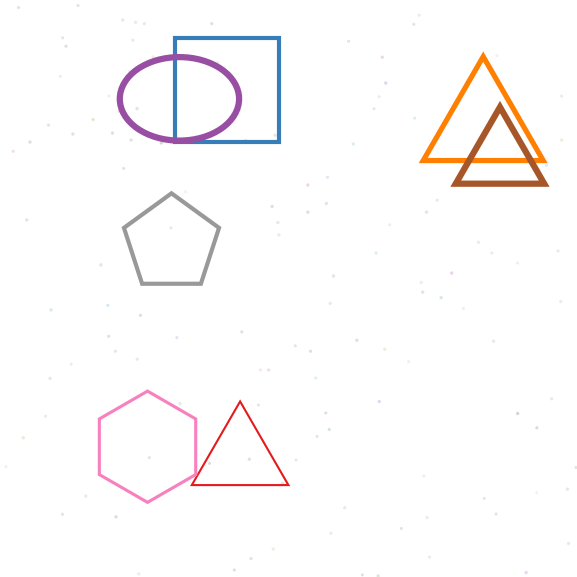[{"shape": "triangle", "thickness": 1, "radius": 0.48, "center": [0.416, 0.207]}, {"shape": "square", "thickness": 2, "radius": 0.45, "center": [0.394, 0.843]}, {"shape": "oval", "thickness": 3, "radius": 0.52, "center": [0.311, 0.828]}, {"shape": "triangle", "thickness": 2.5, "radius": 0.6, "center": [0.837, 0.781]}, {"shape": "triangle", "thickness": 3, "radius": 0.44, "center": [0.866, 0.725]}, {"shape": "hexagon", "thickness": 1.5, "radius": 0.48, "center": [0.255, 0.226]}, {"shape": "pentagon", "thickness": 2, "radius": 0.43, "center": [0.297, 0.578]}]